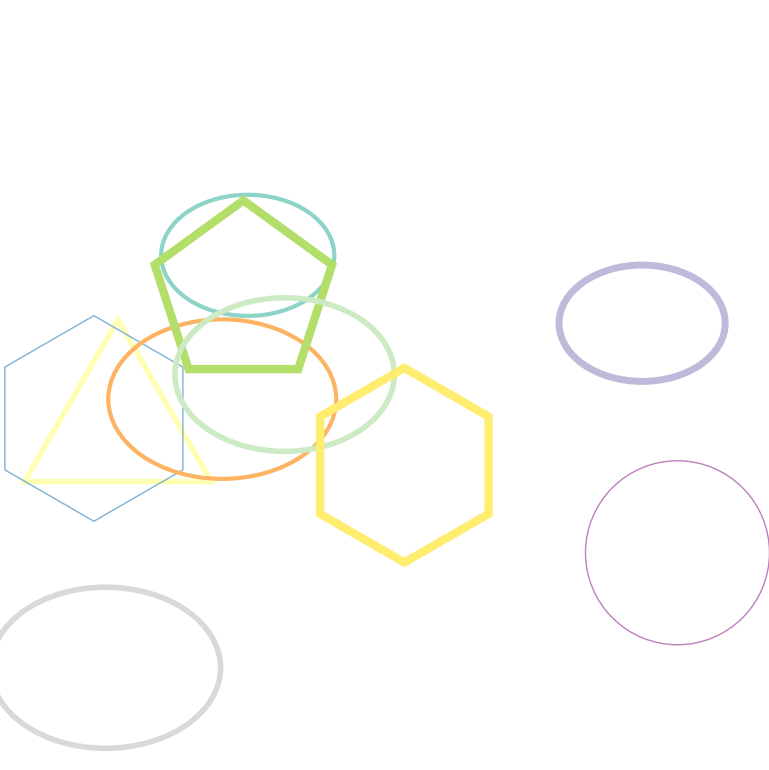[{"shape": "oval", "thickness": 1.5, "radius": 0.56, "center": [0.322, 0.668]}, {"shape": "triangle", "thickness": 2, "radius": 0.7, "center": [0.153, 0.445]}, {"shape": "oval", "thickness": 2.5, "radius": 0.54, "center": [0.834, 0.58]}, {"shape": "hexagon", "thickness": 0.5, "radius": 0.67, "center": [0.122, 0.457]}, {"shape": "oval", "thickness": 1.5, "radius": 0.74, "center": [0.289, 0.482]}, {"shape": "pentagon", "thickness": 3, "radius": 0.61, "center": [0.316, 0.619]}, {"shape": "oval", "thickness": 2, "radius": 0.75, "center": [0.137, 0.133]}, {"shape": "circle", "thickness": 0.5, "radius": 0.6, "center": [0.88, 0.282]}, {"shape": "oval", "thickness": 2, "radius": 0.71, "center": [0.37, 0.514]}, {"shape": "hexagon", "thickness": 3, "radius": 0.63, "center": [0.525, 0.396]}]